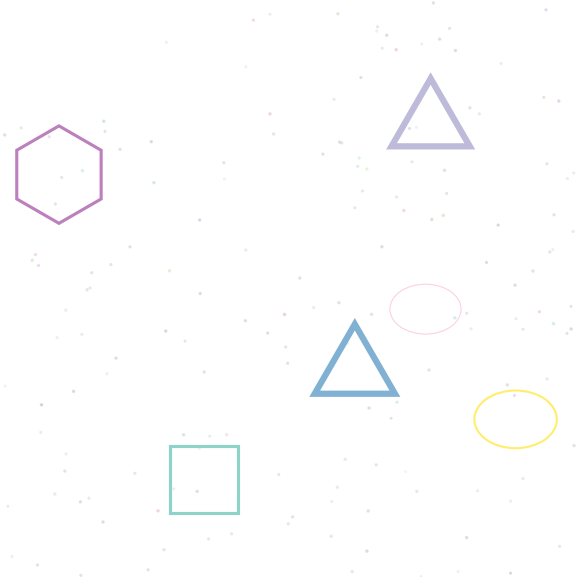[{"shape": "square", "thickness": 1.5, "radius": 0.29, "center": [0.353, 0.169]}, {"shape": "triangle", "thickness": 3, "radius": 0.39, "center": [0.746, 0.785]}, {"shape": "triangle", "thickness": 3, "radius": 0.4, "center": [0.614, 0.357]}, {"shape": "oval", "thickness": 0.5, "radius": 0.31, "center": [0.737, 0.464]}, {"shape": "hexagon", "thickness": 1.5, "radius": 0.42, "center": [0.102, 0.697]}, {"shape": "oval", "thickness": 1, "radius": 0.36, "center": [0.893, 0.273]}]